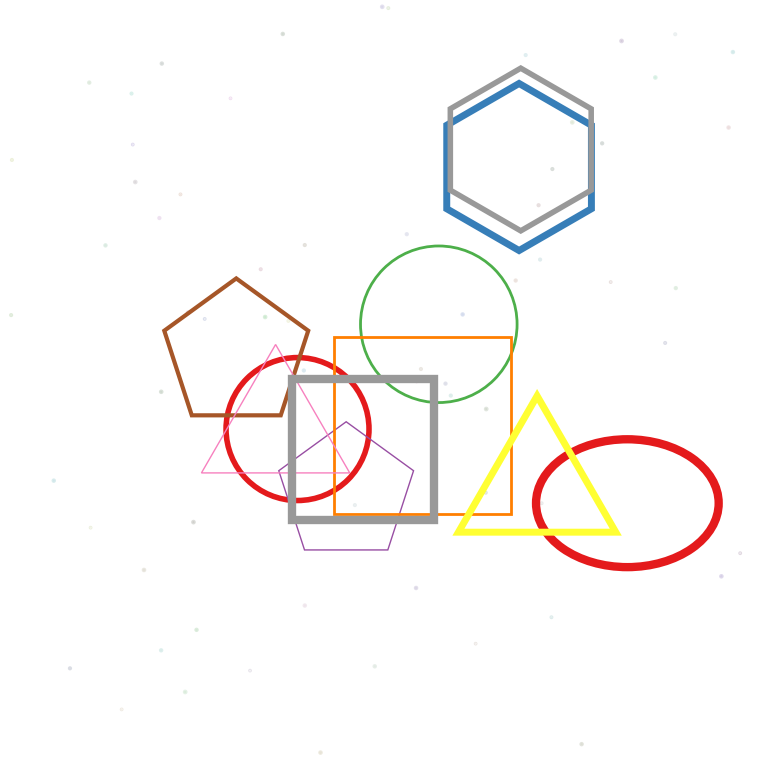[{"shape": "circle", "thickness": 2, "radius": 0.46, "center": [0.386, 0.443]}, {"shape": "oval", "thickness": 3, "radius": 0.59, "center": [0.815, 0.346]}, {"shape": "hexagon", "thickness": 2.5, "radius": 0.54, "center": [0.674, 0.783]}, {"shape": "circle", "thickness": 1, "radius": 0.51, "center": [0.57, 0.579]}, {"shape": "pentagon", "thickness": 0.5, "radius": 0.46, "center": [0.45, 0.36]}, {"shape": "square", "thickness": 1, "radius": 0.58, "center": [0.549, 0.447]}, {"shape": "triangle", "thickness": 2.5, "radius": 0.59, "center": [0.698, 0.368]}, {"shape": "pentagon", "thickness": 1.5, "radius": 0.49, "center": [0.307, 0.54]}, {"shape": "triangle", "thickness": 0.5, "radius": 0.56, "center": [0.358, 0.441]}, {"shape": "hexagon", "thickness": 2, "radius": 0.53, "center": [0.676, 0.806]}, {"shape": "square", "thickness": 3, "radius": 0.46, "center": [0.471, 0.417]}]